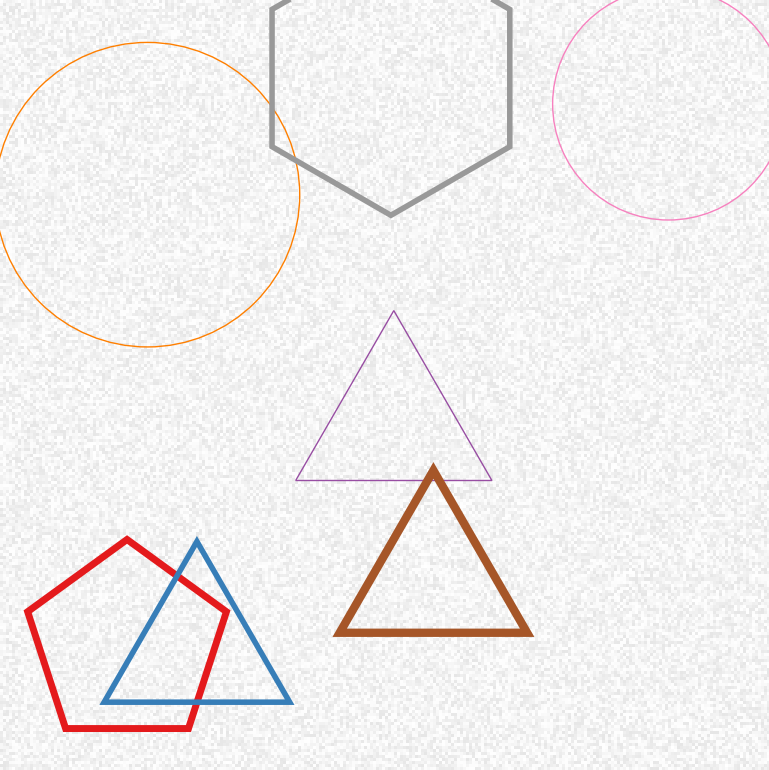[{"shape": "pentagon", "thickness": 2.5, "radius": 0.68, "center": [0.165, 0.164]}, {"shape": "triangle", "thickness": 2, "radius": 0.7, "center": [0.256, 0.158]}, {"shape": "triangle", "thickness": 0.5, "radius": 0.74, "center": [0.511, 0.45]}, {"shape": "circle", "thickness": 0.5, "radius": 0.99, "center": [0.192, 0.747]}, {"shape": "triangle", "thickness": 3, "radius": 0.7, "center": [0.563, 0.249]}, {"shape": "circle", "thickness": 0.5, "radius": 0.75, "center": [0.868, 0.865]}, {"shape": "hexagon", "thickness": 2, "radius": 0.89, "center": [0.508, 0.899]}]